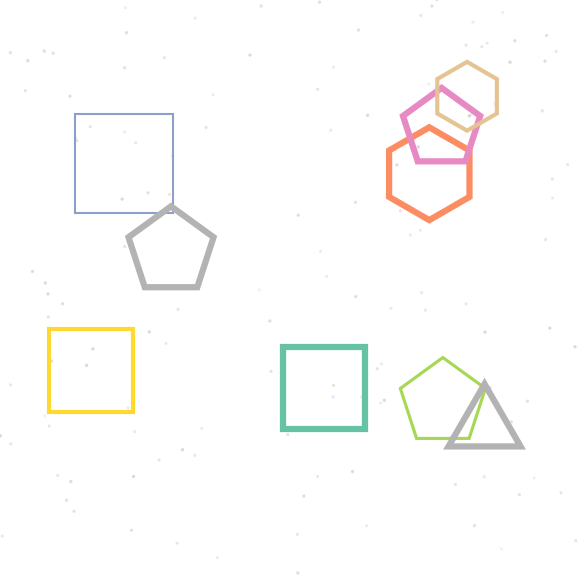[{"shape": "square", "thickness": 3, "radius": 0.36, "center": [0.561, 0.327]}, {"shape": "hexagon", "thickness": 3, "radius": 0.4, "center": [0.743, 0.698]}, {"shape": "square", "thickness": 1, "radius": 0.43, "center": [0.214, 0.716]}, {"shape": "pentagon", "thickness": 3, "radius": 0.35, "center": [0.765, 0.777]}, {"shape": "pentagon", "thickness": 1.5, "radius": 0.39, "center": [0.767, 0.303]}, {"shape": "square", "thickness": 2, "radius": 0.36, "center": [0.157, 0.358]}, {"shape": "hexagon", "thickness": 2, "radius": 0.3, "center": [0.809, 0.832]}, {"shape": "triangle", "thickness": 3, "radius": 0.36, "center": [0.839, 0.262]}, {"shape": "pentagon", "thickness": 3, "radius": 0.39, "center": [0.296, 0.564]}]